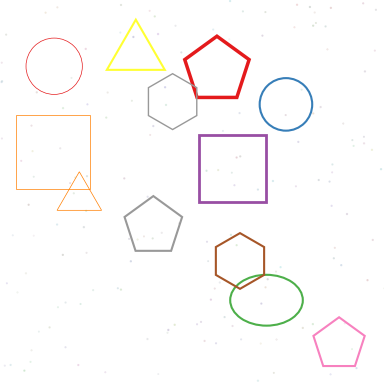[{"shape": "circle", "thickness": 0.5, "radius": 0.37, "center": [0.141, 0.828]}, {"shape": "pentagon", "thickness": 2.5, "radius": 0.44, "center": [0.563, 0.818]}, {"shape": "circle", "thickness": 1.5, "radius": 0.34, "center": [0.743, 0.729]}, {"shape": "oval", "thickness": 1.5, "radius": 0.47, "center": [0.692, 0.22]}, {"shape": "square", "thickness": 2, "radius": 0.44, "center": [0.604, 0.562]}, {"shape": "triangle", "thickness": 0.5, "radius": 0.33, "center": [0.206, 0.487]}, {"shape": "square", "thickness": 0.5, "radius": 0.48, "center": [0.137, 0.606]}, {"shape": "triangle", "thickness": 1.5, "radius": 0.43, "center": [0.353, 0.862]}, {"shape": "hexagon", "thickness": 1.5, "radius": 0.36, "center": [0.623, 0.322]}, {"shape": "pentagon", "thickness": 1.5, "radius": 0.35, "center": [0.881, 0.106]}, {"shape": "pentagon", "thickness": 1.5, "radius": 0.39, "center": [0.398, 0.412]}, {"shape": "hexagon", "thickness": 1, "radius": 0.36, "center": [0.448, 0.736]}]